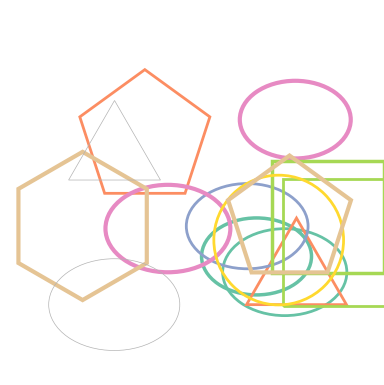[{"shape": "oval", "thickness": 2.5, "radius": 0.71, "center": [0.666, 0.334]}, {"shape": "oval", "thickness": 2, "radius": 0.81, "center": [0.74, 0.293]}, {"shape": "pentagon", "thickness": 2, "radius": 0.89, "center": [0.376, 0.642]}, {"shape": "triangle", "thickness": 2, "radius": 0.75, "center": [0.77, 0.284]}, {"shape": "oval", "thickness": 2, "radius": 0.79, "center": [0.642, 0.413]}, {"shape": "oval", "thickness": 3, "radius": 0.72, "center": [0.767, 0.689]}, {"shape": "oval", "thickness": 3, "radius": 0.81, "center": [0.436, 0.406]}, {"shape": "square", "thickness": 2.5, "radius": 0.72, "center": [0.852, 0.437]}, {"shape": "square", "thickness": 2, "radius": 0.82, "center": [0.898, 0.37]}, {"shape": "circle", "thickness": 2, "radius": 0.84, "center": [0.724, 0.377]}, {"shape": "pentagon", "thickness": 3, "radius": 0.84, "center": [0.752, 0.428]}, {"shape": "hexagon", "thickness": 3, "radius": 0.96, "center": [0.215, 0.413]}, {"shape": "triangle", "thickness": 0.5, "radius": 0.69, "center": [0.297, 0.601]}, {"shape": "oval", "thickness": 0.5, "radius": 0.85, "center": [0.297, 0.209]}]